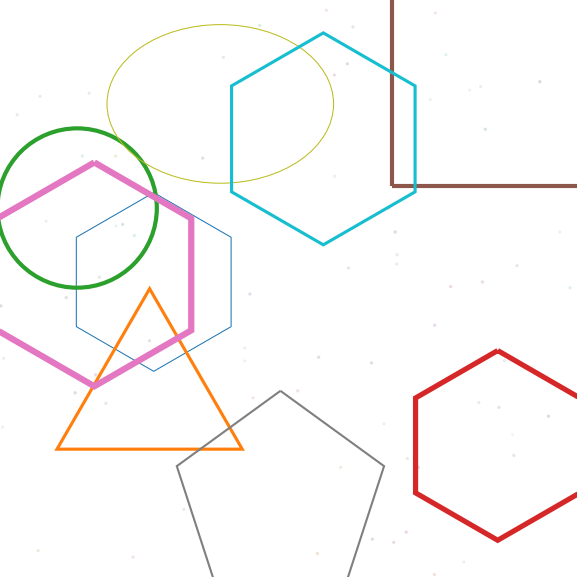[{"shape": "hexagon", "thickness": 0.5, "radius": 0.77, "center": [0.266, 0.511]}, {"shape": "triangle", "thickness": 1.5, "radius": 0.93, "center": [0.259, 0.314]}, {"shape": "circle", "thickness": 2, "radius": 0.69, "center": [0.134, 0.639]}, {"shape": "hexagon", "thickness": 2.5, "radius": 0.82, "center": [0.862, 0.228]}, {"shape": "square", "thickness": 2, "radius": 0.81, "center": [0.841, 0.84]}, {"shape": "hexagon", "thickness": 3, "radius": 0.97, "center": [0.163, 0.524]}, {"shape": "pentagon", "thickness": 1, "radius": 0.94, "center": [0.486, 0.134]}, {"shape": "oval", "thickness": 0.5, "radius": 0.98, "center": [0.381, 0.819]}, {"shape": "hexagon", "thickness": 1.5, "radius": 0.92, "center": [0.56, 0.759]}]